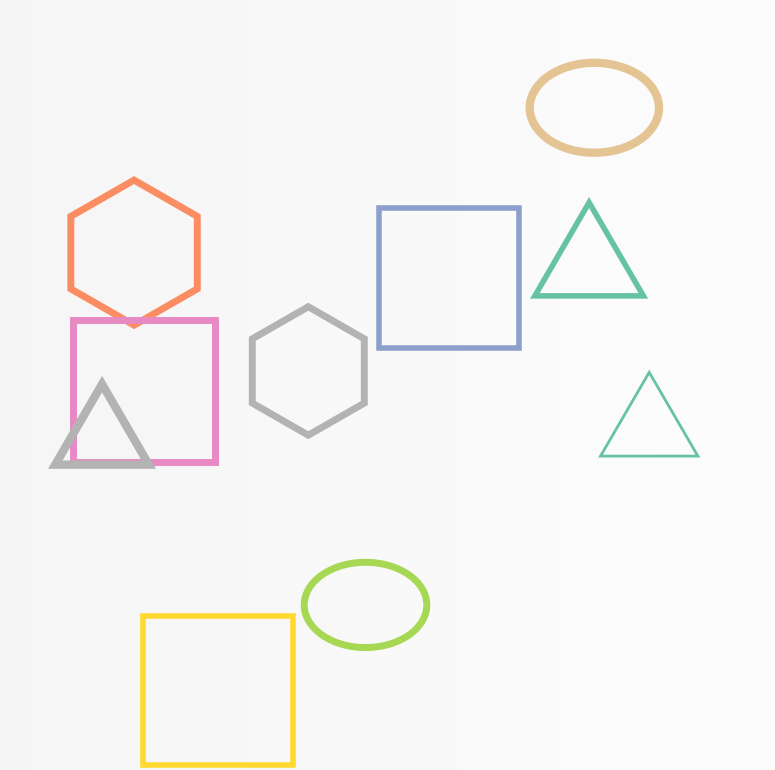[{"shape": "triangle", "thickness": 2, "radius": 0.4, "center": [0.76, 0.656]}, {"shape": "triangle", "thickness": 1, "radius": 0.36, "center": [0.838, 0.444]}, {"shape": "hexagon", "thickness": 2.5, "radius": 0.47, "center": [0.173, 0.672]}, {"shape": "square", "thickness": 2, "radius": 0.45, "center": [0.579, 0.639]}, {"shape": "square", "thickness": 2.5, "radius": 0.46, "center": [0.186, 0.492]}, {"shape": "oval", "thickness": 2.5, "radius": 0.4, "center": [0.472, 0.214]}, {"shape": "square", "thickness": 2, "radius": 0.49, "center": [0.282, 0.103]}, {"shape": "oval", "thickness": 3, "radius": 0.42, "center": [0.767, 0.86]}, {"shape": "hexagon", "thickness": 2.5, "radius": 0.42, "center": [0.398, 0.518]}, {"shape": "triangle", "thickness": 3, "radius": 0.35, "center": [0.132, 0.431]}]